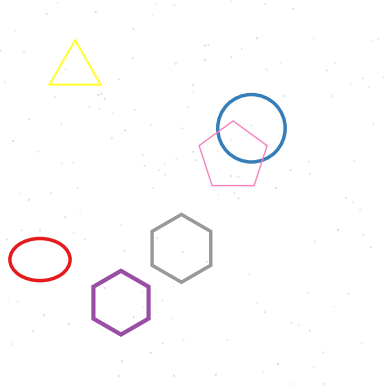[{"shape": "oval", "thickness": 2.5, "radius": 0.39, "center": [0.104, 0.326]}, {"shape": "circle", "thickness": 2.5, "radius": 0.44, "center": [0.653, 0.667]}, {"shape": "hexagon", "thickness": 3, "radius": 0.41, "center": [0.314, 0.214]}, {"shape": "triangle", "thickness": 1.5, "radius": 0.38, "center": [0.195, 0.819]}, {"shape": "pentagon", "thickness": 1, "radius": 0.46, "center": [0.605, 0.593]}, {"shape": "hexagon", "thickness": 2.5, "radius": 0.44, "center": [0.471, 0.355]}]